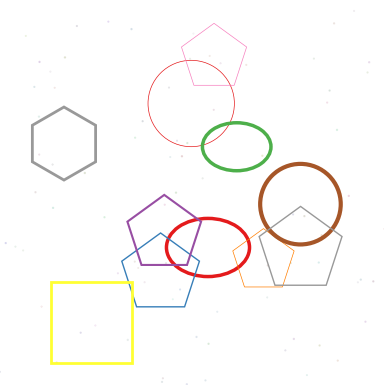[{"shape": "circle", "thickness": 0.5, "radius": 0.56, "center": [0.497, 0.731]}, {"shape": "oval", "thickness": 2.5, "radius": 0.54, "center": [0.54, 0.357]}, {"shape": "pentagon", "thickness": 1, "radius": 0.53, "center": [0.417, 0.289]}, {"shape": "oval", "thickness": 2.5, "radius": 0.45, "center": [0.615, 0.619]}, {"shape": "pentagon", "thickness": 1.5, "radius": 0.5, "center": [0.427, 0.393]}, {"shape": "pentagon", "thickness": 0.5, "radius": 0.42, "center": [0.684, 0.322]}, {"shape": "square", "thickness": 2, "radius": 0.53, "center": [0.238, 0.161]}, {"shape": "circle", "thickness": 3, "radius": 0.52, "center": [0.78, 0.47]}, {"shape": "pentagon", "thickness": 0.5, "radius": 0.45, "center": [0.556, 0.85]}, {"shape": "hexagon", "thickness": 2, "radius": 0.47, "center": [0.166, 0.627]}, {"shape": "pentagon", "thickness": 1, "radius": 0.57, "center": [0.781, 0.351]}]